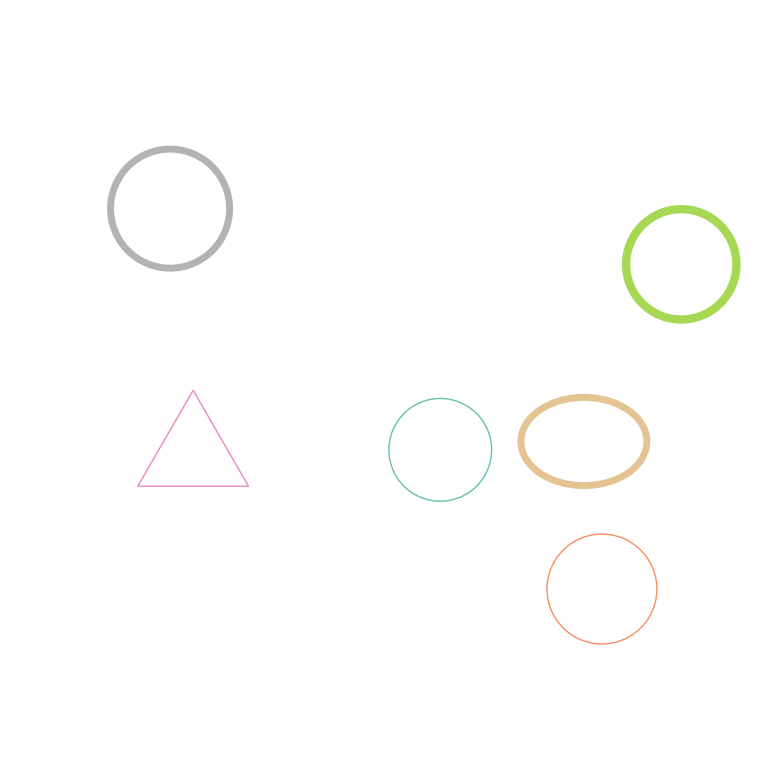[{"shape": "circle", "thickness": 0.5, "radius": 0.33, "center": [0.572, 0.416]}, {"shape": "circle", "thickness": 0.5, "radius": 0.36, "center": [0.782, 0.235]}, {"shape": "triangle", "thickness": 0.5, "radius": 0.42, "center": [0.251, 0.41]}, {"shape": "circle", "thickness": 3, "radius": 0.36, "center": [0.885, 0.657]}, {"shape": "oval", "thickness": 2.5, "radius": 0.41, "center": [0.758, 0.427]}, {"shape": "circle", "thickness": 2.5, "radius": 0.39, "center": [0.221, 0.729]}]